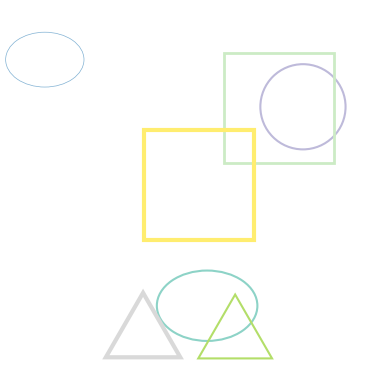[{"shape": "oval", "thickness": 1.5, "radius": 0.65, "center": [0.538, 0.206]}, {"shape": "circle", "thickness": 1.5, "radius": 0.55, "center": [0.787, 0.723]}, {"shape": "oval", "thickness": 0.5, "radius": 0.51, "center": [0.116, 0.845]}, {"shape": "triangle", "thickness": 1.5, "radius": 0.55, "center": [0.611, 0.124]}, {"shape": "triangle", "thickness": 3, "radius": 0.56, "center": [0.372, 0.128]}, {"shape": "square", "thickness": 2, "radius": 0.71, "center": [0.726, 0.72]}, {"shape": "square", "thickness": 3, "radius": 0.71, "center": [0.516, 0.519]}]